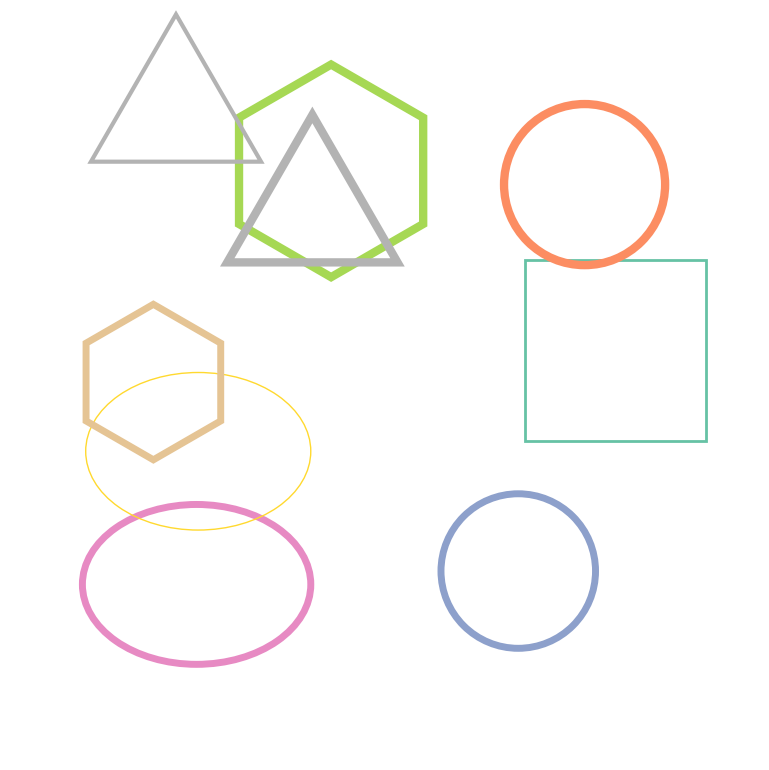[{"shape": "square", "thickness": 1, "radius": 0.59, "center": [0.799, 0.544]}, {"shape": "circle", "thickness": 3, "radius": 0.52, "center": [0.759, 0.76]}, {"shape": "circle", "thickness": 2.5, "radius": 0.5, "center": [0.673, 0.258]}, {"shape": "oval", "thickness": 2.5, "radius": 0.74, "center": [0.255, 0.241]}, {"shape": "hexagon", "thickness": 3, "radius": 0.69, "center": [0.43, 0.778]}, {"shape": "oval", "thickness": 0.5, "radius": 0.73, "center": [0.257, 0.414]}, {"shape": "hexagon", "thickness": 2.5, "radius": 0.5, "center": [0.199, 0.504]}, {"shape": "triangle", "thickness": 3, "radius": 0.64, "center": [0.406, 0.723]}, {"shape": "triangle", "thickness": 1.5, "radius": 0.64, "center": [0.229, 0.854]}]